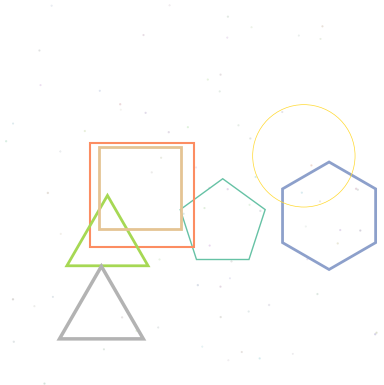[{"shape": "pentagon", "thickness": 1, "radius": 0.58, "center": [0.579, 0.42]}, {"shape": "square", "thickness": 1.5, "radius": 0.68, "center": [0.37, 0.494]}, {"shape": "hexagon", "thickness": 2, "radius": 0.7, "center": [0.855, 0.44]}, {"shape": "triangle", "thickness": 2, "radius": 0.61, "center": [0.279, 0.371]}, {"shape": "circle", "thickness": 0.5, "radius": 0.66, "center": [0.789, 0.595]}, {"shape": "square", "thickness": 2, "radius": 0.53, "center": [0.363, 0.512]}, {"shape": "triangle", "thickness": 2.5, "radius": 0.63, "center": [0.263, 0.183]}]